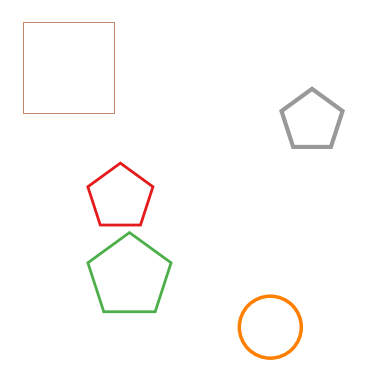[{"shape": "pentagon", "thickness": 2, "radius": 0.44, "center": [0.313, 0.487]}, {"shape": "pentagon", "thickness": 2, "radius": 0.57, "center": [0.336, 0.282]}, {"shape": "circle", "thickness": 2.5, "radius": 0.4, "center": [0.702, 0.15]}, {"shape": "square", "thickness": 0.5, "radius": 0.59, "center": [0.179, 0.825]}, {"shape": "pentagon", "thickness": 3, "radius": 0.42, "center": [0.81, 0.686]}]